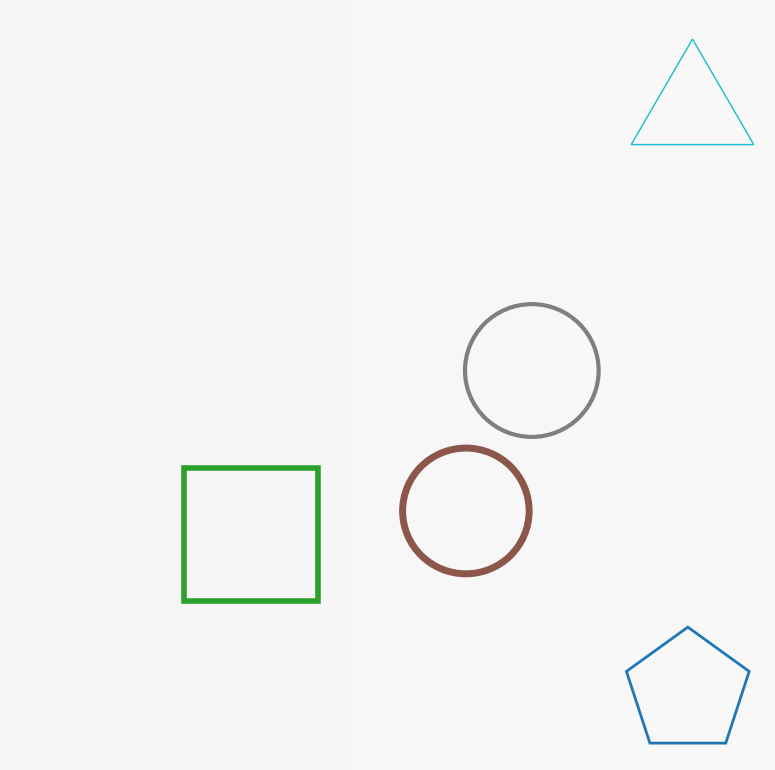[{"shape": "pentagon", "thickness": 1, "radius": 0.42, "center": [0.888, 0.102]}, {"shape": "square", "thickness": 2, "radius": 0.43, "center": [0.323, 0.305]}, {"shape": "circle", "thickness": 2.5, "radius": 0.41, "center": [0.601, 0.336]}, {"shape": "circle", "thickness": 1.5, "radius": 0.43, "center": [0.686, 0.519]}, {"shape": "triangle", "thickness": 0.5, "radius": 0.46, "center": [0.894, 0.858]}]